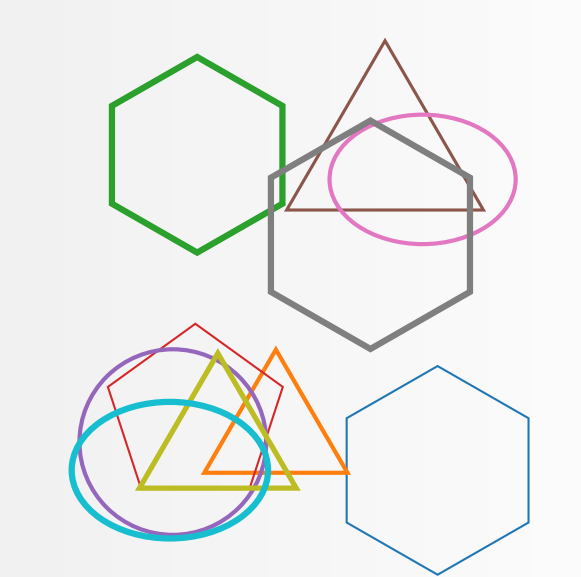[{"shape": "hexagon", "thickness": 1, "radius": 0.9, "center": [0.753, 0.185]}, {"shape": "triangle", "thickness": 2, "radius": 0.71, "center": [0.475, 0.252]}, {"shape": "hexagon", "thickness": 3, "radius": 0.85, "center": [0.339, 0.731]}, {"shape": "pentagon", "thickness": 1, "radius": 0.79, "center": [0.336, 0.28]}, {"shape": "circle", "thickness": 2, "radius": 0.8, "center": [0.297, 0.234]}, {"shape": "triangle", "thickness": 1.5, "radius": 0.98, "center": [0.662, 0.733]}, {"shape": "oval", "thickness": 2, "radius": 0.8, "center": [0.727, 0.688]}, {"shape": "hexagon", "thickness": 3, "radius": 0.99, "center": [0.637, 0.593]}, {"shape": "triangle", "thickness": 2.5, "radius": 0.78, "center": [0.375, 0.232]}, {"shape": "oval", "thickness": 3, "radius": 0.84, "center": [0.292, 0.185]}]